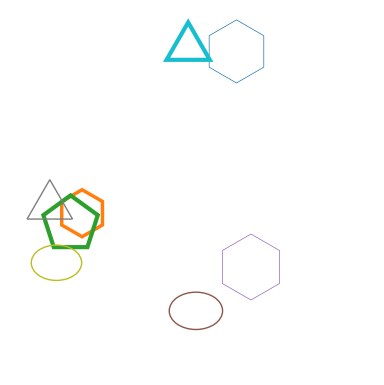[{"shape": "hexagon", "thickness": 0.5, "radius": 0.41, "center": [0.614, 0.866]}, {"shape": "hexagon", "thickness": 2.5, "radius": 0.31, "center": [0.213, 0.446]}, {"shape": "pentagon", "thickness": 3, "radius": 0.37, "center": [0.183, 0.418]}, {"shape": "hexagon", "thickness": 0.5, "radius": 0.43, "center": [0.652, 0.306]}, {"shape": "oval", "thickness": 1, "radius": 0.35, "center": [0.509, 0.193]}, {"shape": "triangle", "thickness": 1, "radius": 0.34, "center": [0.129, 0.465]}, {"shape": "oval", "thickness": 1, "radius": 0.33, "center": [0.147, 0.318]}, {"shape": "triangle", "thickness": 3, "radius": 0.32, "center": [0.489, 0.877]}]